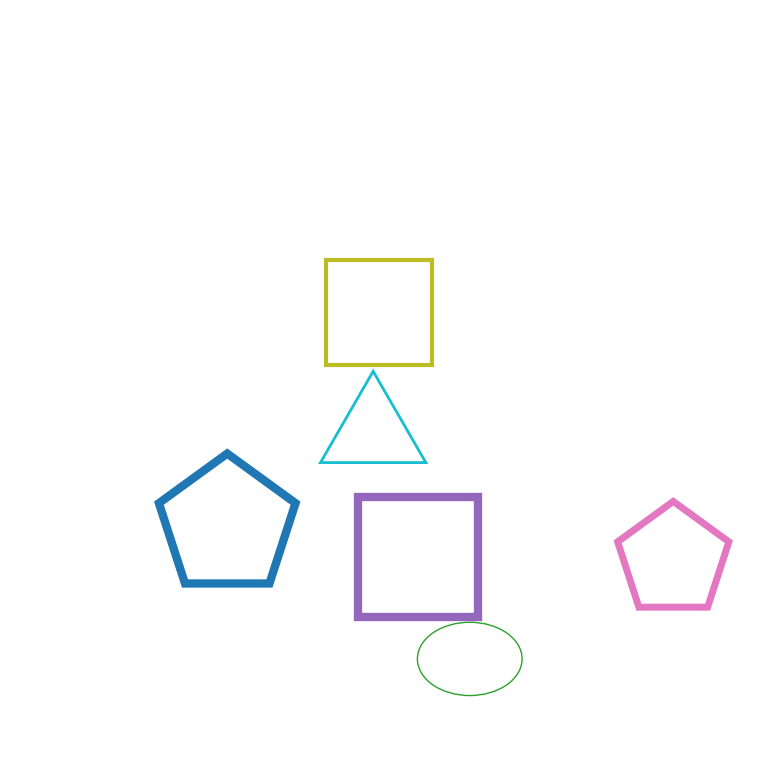[{"shape": "pentagon", "thickness": 3, "radius": 0.47, "center": [0.295, 0.318]}, {"shape": "oval", "thickness": 0.5, "radius": 0.34, "center": [0.61, 0.144]}, {"shape": "square", "thickness": 3, "radius": 0.39, "center": [0.543, 0.277]}, {"shape": "pentagon", "thickness": 2.5, "radius": 0.38, "center": [0.874, 0.273]}, {"shape": "square", "thickness": 1.5, "radius": 0.34, "center": [0.492, 0.594]}, {"shape": "triangle", "thickness": 1, "radius": 0.4, "center": [0.485, 0.439]}]